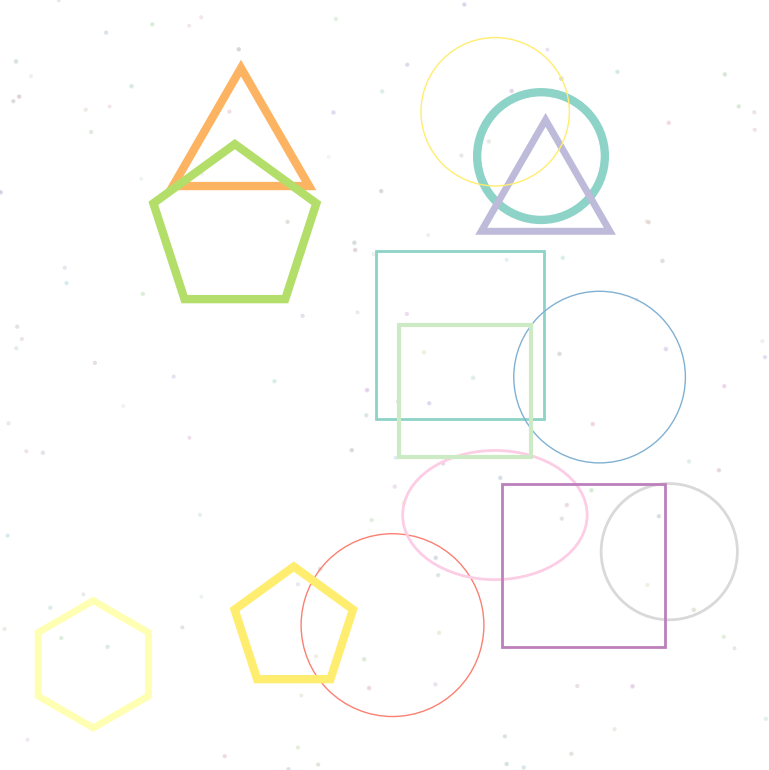[{"shape": "circle", "thickness": 3, "radius": 0.41, "center": [0.703, 0.797]}, {"shape": "square", "thickness": 1, "radius": 0.54, "center": [0.597, 0.565]}, {"shape": "hexagon", "thickness": 2.5, "radius": 0.41, "center": [0.121, 0.137]}, {"shape": "triangle", "thickness": 2.5, "radius": 0.48, "center": [0.709, 0.748]}, {"shape": "circle", "thickness": 0.5, "radius": 0.59, "center": [0.51, 0.188]}, {"shape": "circle", "thickness": 0.5, "radius": 0.56, "center": [0.779, 0.51]}, {"shape": "triangle", "thickness": 3, "radius": 0.51, "center": [0.313, 0.809]}, {"shape": "pentagon", "thickness": 3, "radius": 0.56, "center": [0.305, 0.702]}, {"shape": "oval", "thickness": 1, "radius": 0.6, "center": [0.643, 0.331]}, {"shape": "circle", "thickness": 1, "radius": 0.44, "center": [0.869, 0.284]}, {"shape": "square", "thickness": 1, "radius": 0.53, "center": [0.758, 0.266]}, {"shape": "square", "thickness": 1.5, "radius": 0.43, "center": [0.604, 0.492]}, {"shape": "pentagon", "thickness": 3, "radius": 0.4, "center": [0.382, 0.183]}, {"shape": "circle", "thickness": 0.5, "radius": 0.48, "center": [0.643, 0.855]}]